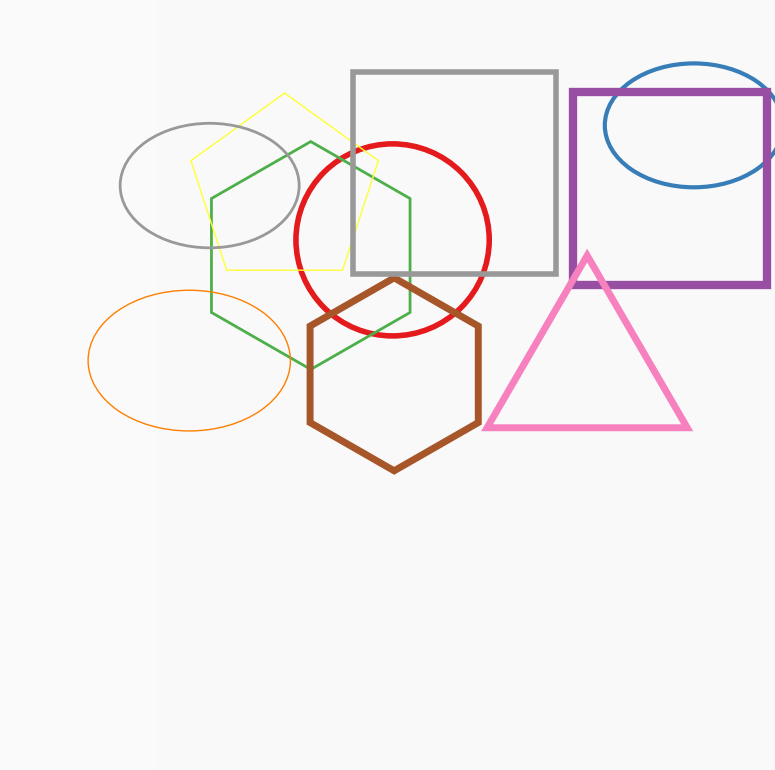[{"shape": "circle", "thickness": 2, "radius": 0.62, "center": [0.507, 0.688]}, {"shape": "oval", "thickness": 1.5, "radius": 0.57, "center": [0.895, 0.837]}, {"shape": "hexagon", "thickness": 1, "radius": 0.74, "center": [0.401, 0.668]}, {"shape": "square", "thickness": 3, "radius": 0.63, "center": [0.865, 0.756]}, {"shape": "oval", "thickness": 0.5, "radius": 0.65, "center": [0.244, 0.532]}, {"shape": "pentagon", "thickness": 0.5, "radius": 0.64, "center": [0.367, 0.752]}, {"shape": "hexagon", "thickness": 2.5, "radius": 0.63, "center": [0.509, 0.514]}, {"shape": "triangle", "thickness": 2.5, "radius": 0.75, "center": [0.758, 0.519]}, {"shape": "square", "thickness": 2, "radius": 0.65, "center": [0.586, 0.775]}, {"shape": "oval", "thickness": 1, "radius": 0.58, "center": [0.271, 0.759]}]